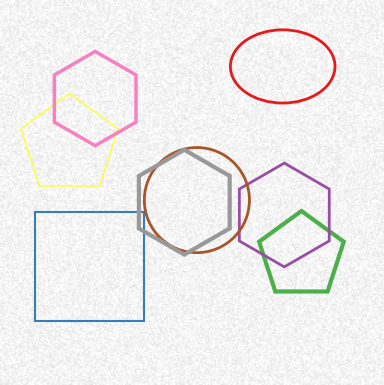[{"shape": "oval", "thickness": 2, "radius": 0.68, "center": [0.734, 0.827]}, {"shape": "square", "thickness": 1.5, "radius": 0.71, "center": [0.232, 0.308]}, {"shape": "pentagon", "thickness": 3, "radius": 0.58, "center": [0.783, 0.336]}, {"shape": "hexagon", "thickness": 2, "radius": 0.67, "center": [0.738, 0.442]}, {"shape": "pentagon", "thickness": 1, "radius": 0.66, "center": [0.18, 0.624]}, {"shape": "circle", "thickness": 2, "radius": 0.68, "center": [0.511, 0.48]}, {"shape": "hexagon", "thickness": 2.5, "radius": 0.61, "center": [0.247, 0.744]}, {"shape": "hexagon", "thickness": 3, "radius": 0.68, "center": [0.479, 0.475]}]